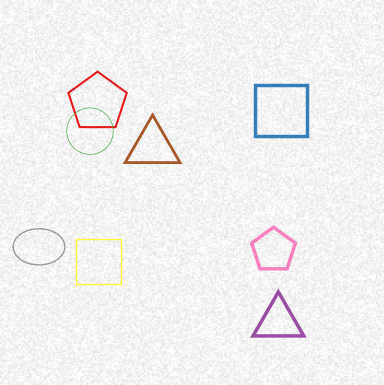[{"shape": "pentagon", "thickness": 1.5, "radius": 0.4, "center": [0.253, 0.734]}, {"shape": "square", "thickness": 2.5, "radius": 0.33, "center": [0.73, 0.713]}, {"shape": "circle", "thickness": 0.5, "radius": 0.3, "center": [0.234, 0.659]}, {"shape": "triangle", "thickness": 2.5, "radius": 0.38, "center": [0.723, 0.166]}, {"shape": "square", "thickness": 1, "radius": 0.29, "center": [0.256, 0.321]}, {"shape": "triangle", "thickness": 2, "radius": 0.41, "center": [0.396, 0.619]}, {"shape": "pentagon", "thickness": 2.5, "radius": 0.3, "center": [0.711, 0.35]}, {"shape": "oval", "thickness": 1, "radius": 0.34, "center": [0.101, 0.359]}]